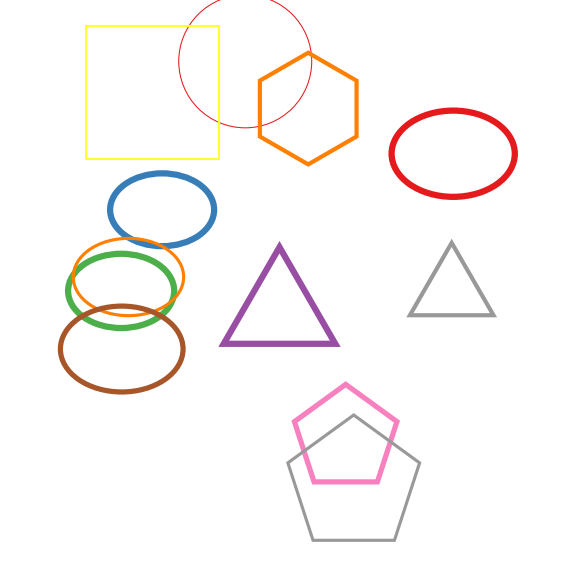[{"shape": "circle", "thickness": 0.5, "radius": 0.58, "center": [0.425, 0.893]}, {"shape": "oval", "thickness": 3, "radius": 0.53, "center": [0.785, 0.733]}, {"shape": "oval", "thickness": 3, "radius": 0.45, "center": [0.281, 0.636]}, {"shape": "oval", "thickness": 3, "radius": 0.46, "center": [0.21, 0.495]}, {"shape": "triangle", "thickness": 3, "radius": 0.56, "center": [0.484, 0.46]}, {"shape": "oval", "thickness": 1.5, "radius": 0.48, "center": [0.222, 0.519]}, {"shape": "hexagon", "thickness": 2, "radius": 0.48, "center": [0.534, 0.811]}, {"shape": "square", "thickness": 1, "radius": 0.58, "center": [0.265, 0.839]}, {"shape": "oval", "thickness": 2.5, "radius": 0.53, "center": [0.211, 0.395]}, {"shape": "pentagon", "thickness": 2.5, "radius": 0.47, "center": [0.599, 0.24]}, {"shape": "pentagon", "thickness": 1.5, "radius": 0.6, "center": [0.613, 0.161]}, {"shape": "triangle", "thickness": 2, "radius": 0.42, "center": [0.782, 0.495]}]